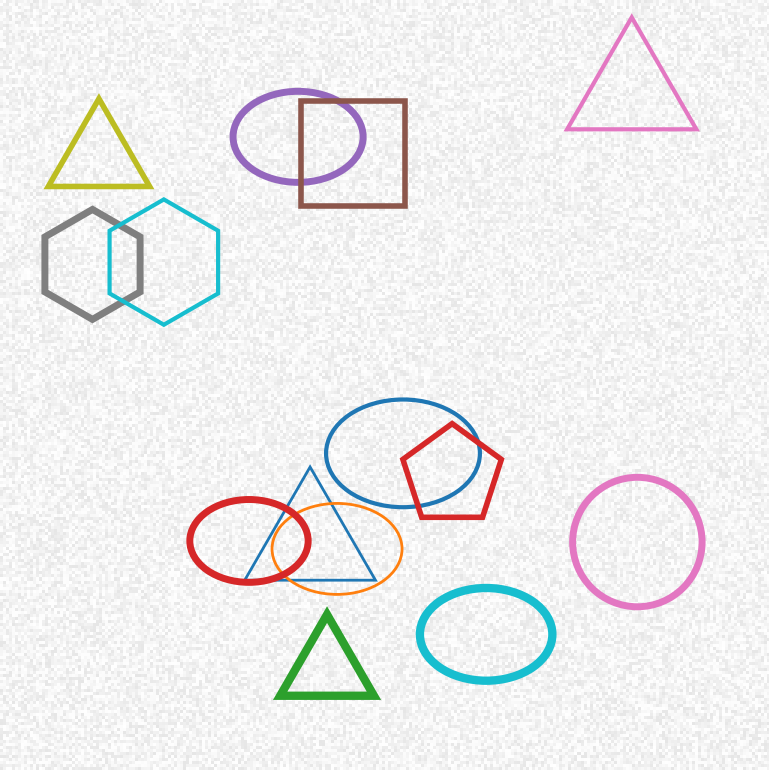[{"shape": "triangle", "thickness": 1, "radius": 0.49, "center": [0.403, 0.296]}, {"shape": "oval", "thickness": 1.5, "radius": 0.5, "center": [0.523, 0.411]}, {"shape": "oval", "thickness": 1, "radius": 0.42, "center": [0.438, 0.287]}, {"shape": "triangle", "thickness": 3, "radius": 0.35, "center": [0.425, 0.132]}, {"shape": "pentagon", "thickness": 2, "radius": 0.34, "center": [0.587, 0.383]}, {"shape": "oval", "thickness": 2.5, "radius": 0.38, "center": [0.323, 0.297]}, {"shape": "oval", "thickness": 2.5, "radius": 0.42, "center": [0.387, 0.822]}, {"shape": "square", "thickness": 2, "radius": 0.34, "center": [0.458, 0.801]}, {"shape": "triangle", "thickness": 1.5, "radius": 0.48, "center": [0.82, 0.881]}, {"shape": "circle", "thickness": 2.5, "radius": 0.42, "center": [0.828, 0.296]}, {"shape": "hexagon", "thickness": 2.5, "radius": 0.36, "center": [0.12, 0.657]}, {"shape": "triangle", "thickness": 2, "radius": 0.38, "center": [0.128, 0.796]}, {"shape": "hexagon", "thickness": 1.5, "radius": 0.41, "center": [0.213, 0.66]}, {"shape": "oval", "thickness": 3, "radius": 0.43, "center": [0.631, 0.176]}]